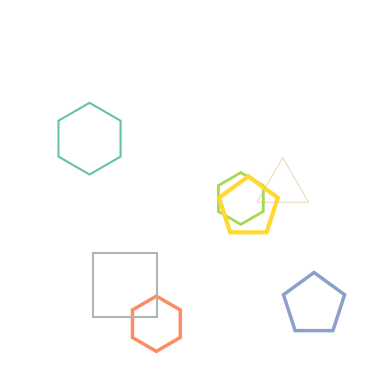[{"shape": "hexagon", "thickness": 1.5, "radius": 0.47, "center": [0.233, 0.64]}, {"shape": "hexagon", "thickness": 2.5, "radius": 0.36, "center": [0.406, 0.159]}, {"shape": "pentagon", "thickness": 2.5, "radius": 0.42, "center": [0.816, 0.209]}, {"shape": "hexagon", "thickness": 2, "radius": 0.34, "center": [0.626, 0.484]}, {"shape": "pentagon", "thickness": 3, "radius": 0.4, "center": [0.645, 0.461]}, {"shape": "triangle", "thickness": 0.5, "radius": 0.39, "center": [0.734, 0.514]}, {"shape": "square", "thickness": 1.5, "radius": 0.41, "center": [0.326, 0.26]}]